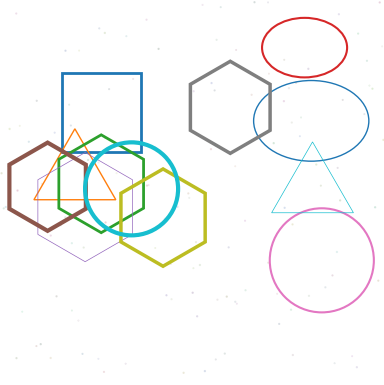[{"shape": "square", "thickness": 2, "radius": 0.51, "center": [0.264, 0.708]}, {"shape": "oval", "thickness": 1, "radius": 0.75, "center": [0.808, 0.686]}, {"shape": "triangle", "thickness": 1, "radius": 0.61, "center": [0.194, 0.543]}, {"shape": "hexagon", "thickness": 2, "radius": 0.64, "center": [0.263, 0.523]}, {"shape": "oval", "thickness": 1.5, "radius": 0.55, "center": [0.791, 0.876]}, {"shape": "hexagon", "thickness": 0.5, "radius": 0.71, "center": [0.221, 0.462]}, {"shape": "hexagon", "thickness": 3, "radius": 0.57, "center": [0.124, 0.515]}, {"shape": "circle", "thickness": 1.5, "radius": 0.68, "center": [0.836, 0.324]}, {"shape": "hexagon", "thickness": 2.5, "radius": 0.6, "center": [0.598, 0.721]}, {"shape": "hexagon", "thickness": 2.5, "radius": 0.63, "center": [0.424, 0.435]}, {"shape": "circle", "thickness": 3, "radius": 0.6, "center": [0.342, 0.509]}, {"shape": "triangle", "thickness": 0.5, "radius": 0.61, "center": [0.812, 0.509]}]